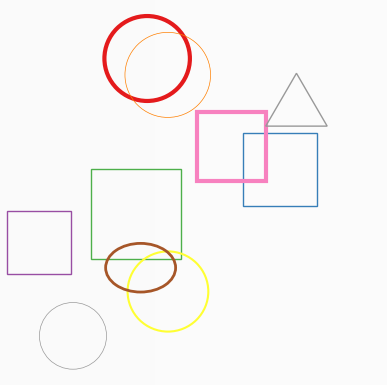[{"shape": "circle", "thickness": 3, "radius": 0.55, "center": [0.38, 0.848]}, {"shape": "square", "thickness": 1, "radius": 0.47, "center": [0.722, 0.56]}, {"shape": "square", "thickness": 1, "radius": 0.58, "center": [0.351, 0.445]}, {"shape": "square", "thickness": 1, "radius": 0.41, "center": [0.101, 0.369]}, {"shape": "circle", "thickness": 0.5, "radius": 0.55, "center": [0.433, 0.805]}, {"shape": "circle", "thickness": 1.5, "radius": 0.52, "center": [0.433, 0.243]}, {"shape": "oval", "thickness": 2, "radius": 0.45, "center": [0.363, 0.305]}, {"shape": "square", "thickness": 3, "radius": 0.45, "center": [0.597, 0.619]}, {"shape": "triangle", "thickness": 1, "radius": 0.46, "center": [0.765, 0.718]}, {"shape": "circle", "thickness": 0.5, "radius": 0.43, "center": [0.188, 0.128]}]